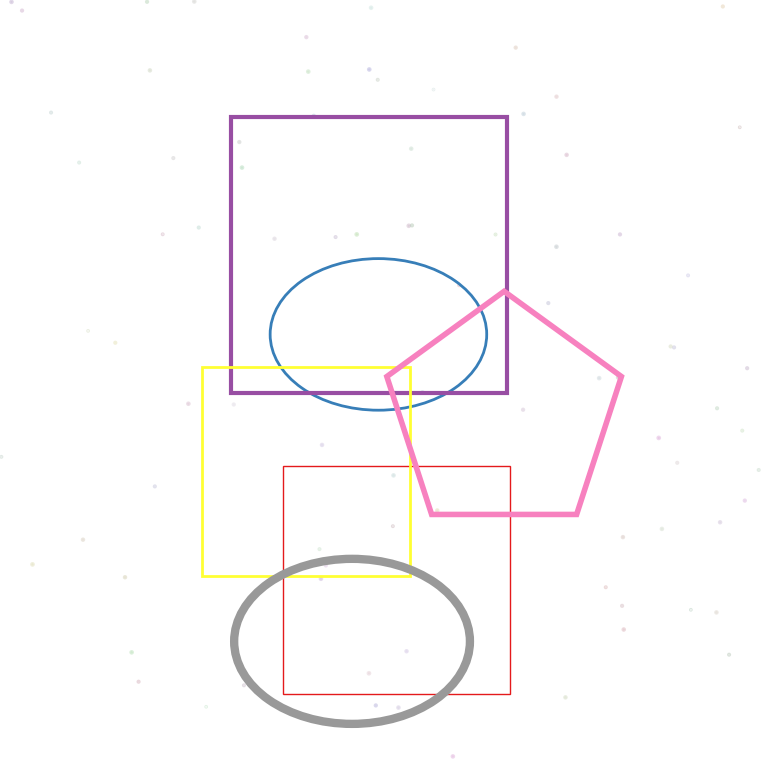[{"shape": "square", "thickness": 0.5, "radius": 0.74, "center": [0.515, 0.247]}, {"shape": "oval", "thickness": 1, "radius": 0.7, "center": [0.491, 0.566]}, {"shape": "square", "thickness": 1.5, "radius": 0.9, "center": [0.479, 0.669]}, {"shape": "square", "thickness": 1, "radius": 0.68, "center": [0.397, 0.388]}, {"shape": "pentagon", "thickness": 2, "radius": 0.8, "center": [0.655, 0.461]}, {"shape": "oval", "thickness": 3, "radius": 0.77, "center": [0.457, 0.167]}]